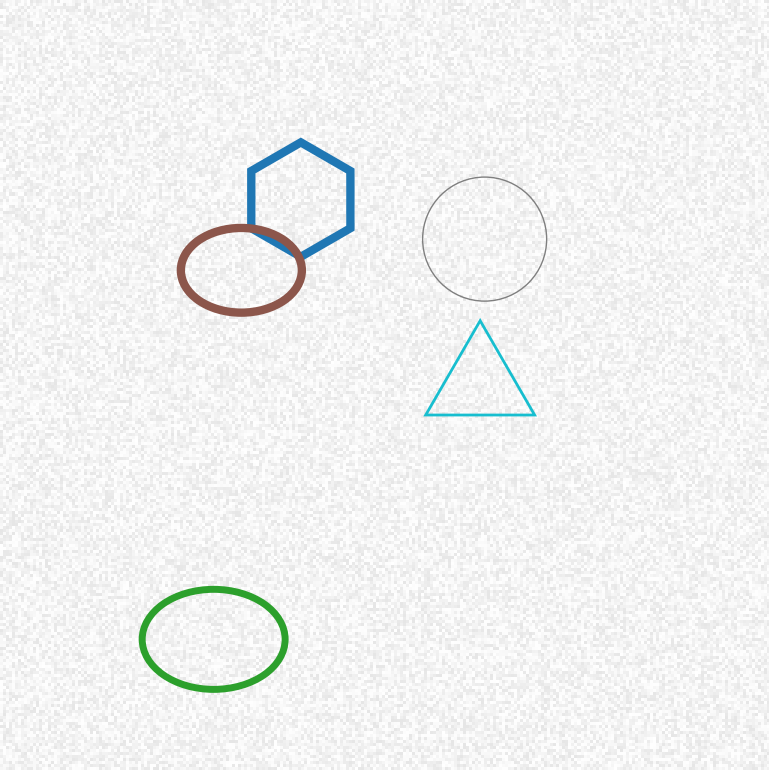[{"shape": "hexagon", "thickness": 3, "radius": 0.37, "center": [0.391, 0.741]}, {"shape": "oval", "thickness": 2.5, "radius": 0.46, "center": [0.277, 0.17]}, {"shape": "oval", "thickness": 3, "radius": 0.39, "center": [0.313, 0.649]}, {"shape": "circle", "thickness": 0.5, "radius": 0.4, "center": [0.629, 0.689]}, {"shape": "triangle", "thickness": 1, "radius": 0.41, "center": [0.624, 0.502]}]